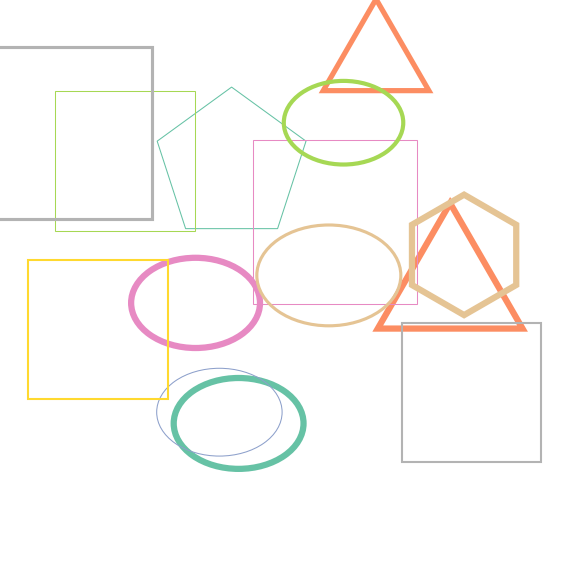[{"shape": "pentagon", "thickness": 0.5, "radius": 0.68, "center": [0.401, 0.713]}, {"shape": "oval", "thickness": 3, "radius": 0.56, "center": [0.413, 0.266]}, {"shape": "triangle", "thickness": 3, "radius": 0.72, "center": [0.779, 0.503]}, {"shape": "triangle", "thickness": 2.5, "radius": 0.53, "center": [0.651, 0.895]}, {"shape": "oval", "thickness": 0.5, "radius": 0.54, "center": [0.38, 0.285]}, {"shape": "square", "thickness": 0.5, "radius": 0.71, "center": [0.58, 0.614]}, {"shape": "oval", "thickness": 3, "radius": 0.56, "center": [0.339, 0.475]}, {"shape": "square", "thickness": 0.5, "radius": 0.6, "center": [0.216, 0.721]}, {"shape": "oval", "thickness": 2, "radius": 0.52, "center": [0.595, 0.787]}, {"shape": "square", "thickness": 1, "radius": 0.6, "center": [0.17, 0.428]}, {"shape": "hexagon", "thickness": 3, "radius": 0.52, "center": [0.804, 0.558]}, {"shape": "oval", "thickness": 1.5, "radius": 0.62, "center": [0.569, 0.522]}, {"shape": "square", "thickness": 1.5, "radius": 0.74, "center": [0.114, 0.768]}, {"shape": "square", "thickness": 1, "radius": 0.6, "center": [0.816, 0.32]}]